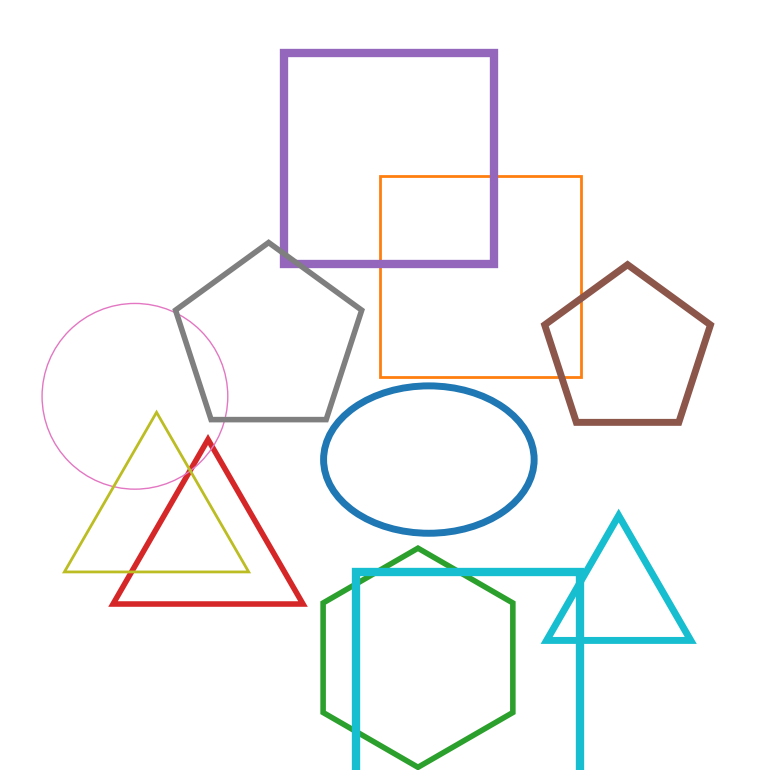[{"shape": "oval", "thickness": 2.5, "radius": 0.68, "center": [0.557, 0.403]}, {"shape": "square", "thickness": 1, "radius": 0.65, "center": [0.624, 0.641]}, {"shape": "hexagon", "thickness": 2, "radius": 0.71, "center": [0.543, 0.146]}, {"shape": "triangle", "thickness": 2, "radius": 0.71, "center": [0.27, 0.287]}, {"shape": "square", "thickness": 3, "radius": 0.68, "center": [0.505, 0.794]}, {"shape": "pentagon", "thickness": 2.5, "radius": 0.57, "center": [0.815, 0.543]}, {"shape": "circle", "thickness": 0.5, "radius": 0.6, "center": [0.175, 0.485]}, {"shape": "pentagon", "thickness": 2, "radius": 0.64, "center": [0.349, 0.558]}, {"shape": "triangle", "thickness": 1, "radius": 0.69, "center": [0.203, 0.326]}, {"shape": "square", "thickness": 3, "radius": 0.73, "center": [0.608, 0.111]}, {"shape": "triangle", "thickness": 2.5, "radius": 0.54, "center": [0.803, 0.222]}]